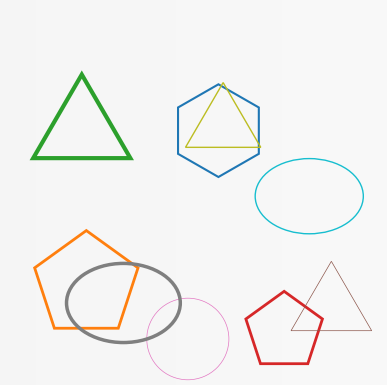[{"shape": "hexagon", "thickness": 1.5, "radius": 0.6, "center": [0.564, 0.661]}, {"shape": "pentagon", "thickness": 2, "radius": 0.7, "center": [0.223, 0.261]}, {"shape": "triangle", "thickness": 3, "radius": 0.72, "center": [0.211, 0.662]}, {"shape": "pentagon", "thickness": 2, "radius": 0.52, "center": [0.733, 0.139]}, {"shape": "triangle", "thickness": 0.5, "radius": 0.6, "center": [0.855, 0.201]}, {"shape": "circle", "thickness": 0.5, "radius": 0.53, "center": [0.485, 0.12]}, {"shape": "oval", "thickness": 2.5, "radius": 0.73, "center": [0.318, 0.213]}, {"shape": "triangle", "thickness": 1, "radius": 0.56, "center": [0.576, 0.673]}, {"shape": "oval", "thickness": 1, "radius": 0.7, "center": [0.798, 0.49]}]